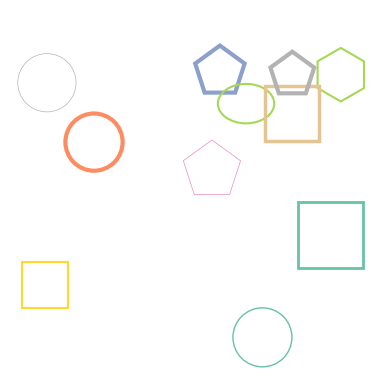[{"shape": "square", "thickness": 2, "radius": 0.43, "center": [0.859, 0.39]}, {"shape": "circle", "thickness": 1, "radius": 0.38, "center": [0.682, 0.124]}, {"shape": "circle", "thickness": 3, "radius": 0.37, "center": [0.244, 0.631]}, {"shape": "pentagon", "thickness": 3, "radius": 0.34, "center": [0.571, 0.814]}, {"shape": "pentagon", "thickness": 0.5, "radius": 0.39, "center": [0.55, 0.558]}, {"shape": "hexagon", "thickness": 1.5, "radius": 0.35, "center": [0.885, 0.806]}, {"shape": "oval", "thickness": 1.5, "radius": 0.37, "center": [0.639, 0.731]}, {"shape": "square", "thickness": 1.5, "radius": 0.3, "center": [0.116, 0.26]}, {"shape": "square", "thickness": 2.5, "radius": 0.35, "center": [0.758, 0.705]}, {"shape": "circle", "thickness": 0.5, "radius": 0.38, "center": [0.122, 0.785]}, {"shape": "pentagon", "thickness": 3, "radius": 0.3, "center": [0.759, 0.806]}]